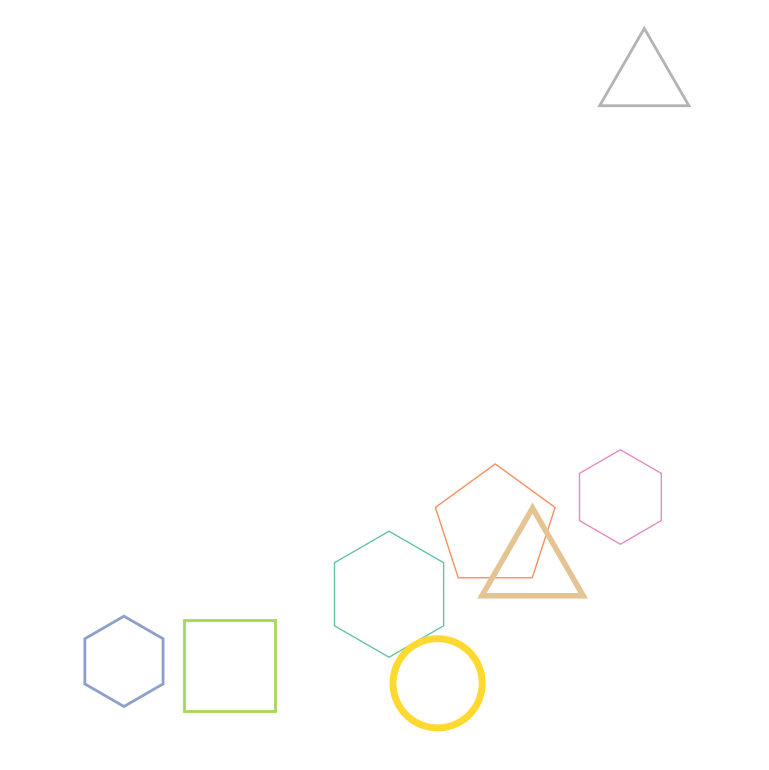[{"shape": "hexagon", "thickness": 0.5, "radius": 0.41, "center": [0.505, 0.228]}, {"shape": "pentagon", "thickness": 0.5, "radius": 0.41, "center": [0.643, 0.316]}, {"shape": "hexagon", "thickness": 1, "radius": 0.29, "center": [0.161, 0.141]}, {"shape": "hexagon", "thickness": 0.5, "radius": 0.31, "center": [0.806, 0.355]}, {"shape": "square", "thickness": 1, "radius": 0.3, "center": [0.298, 0.136]}, {"shape": "circle", "thickness": 2.5, "radius": 0.29, "center": [0.568, 0.113]}, {"shape": "triangle", "thickness": 2, "radius": 0.38, "center": [0.692, 0.264]}, {"shape": "triangle", "thickness": 1, "radius": 0.33, "center": [0.837, 0.896]}]